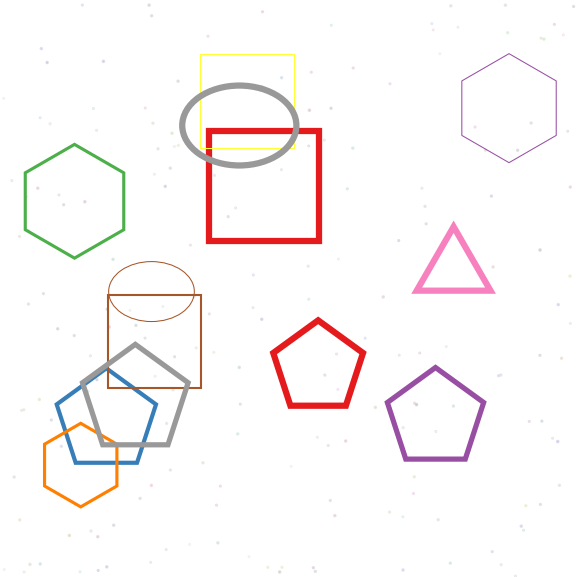[{"shape": "square", "thickness": 3, "radius": 0.48, "center": [0.457, 0.678]}, {"shape": "pentagon", "thickness": 3, "radius": 0.41, "center": [0.551, 0.363]}, {"shape": "pentagon", "thickness": 2, "radius": 0.45, "center": [0.184, 0.271]}, {"shape": "hexagon", "thickness": 1.5, "radius": 0.49, "center": [0.129, 0.651]}, {"shape": "pentagon", "thickness": 2.5, "radius": 0.44, "center": [0.754, 0.275]}, {"shape": "hexagon", "thickness": 0.5, "radius": 0.47, "center": [0.881, 0.812]}, {"shape": "hexagon", "thickness": 1.5, "radius": 0.36, "center": [0.14, 0.194]}, {"shape": "square", "thickness": 0.5, "radius": 0.41, "center": [0.427, 0.824]}, {"shape": "oval", "thickness": 0.5, "radius": 0.37, "center": [0.262, 0.494]}, {"shape": "square", "thickness": 1, "radius": 0.41, "center": [0.268, 0.407]}, {"shape": "triangle", "thickness": 3, "radius": 0.37, "center": [0.785, 0.533]}, {"shape": "oval", "thickness": 3, "radius": 0.49, "center": [0.414, 0.782]}, {"shape": "pentagon", "thickness": 2.5, "radius": 0.48, "center": [0.234, 0.307]}]